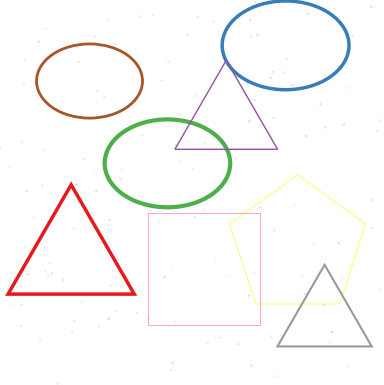[{"shape": "triangle", "thickness": 2.5, "radius": 0.95, "center": [0.185, 0.331]}, {"shape": "oval", "thickness": 2.5, "radius": 0.82, "center": [0.742, 0.882]}, {"shape": "oval", "thickness": 3, "radius": 0.82, "center": [0.435, 0.576]}, {"shape": "triangle", "thickness": 1, "radius": 0.77, "center": [0.588, 0.689]}, {"shape": "pentagon", "thickness": 0.5, "radius": 0.93, "center": [0.773, 0.361]}, {"shape": "oval", "thickness": 2, "radius": 0.69, "center": [0.233, 0.79]}, {"shape": "square", "thickness": 0.5, "radius": 0.73, "center": [0.529, 0.301]}, {"shape": "triangle", "thickness": 1.5, "radius": 0.71, "center": [0.843, 0.171]}]